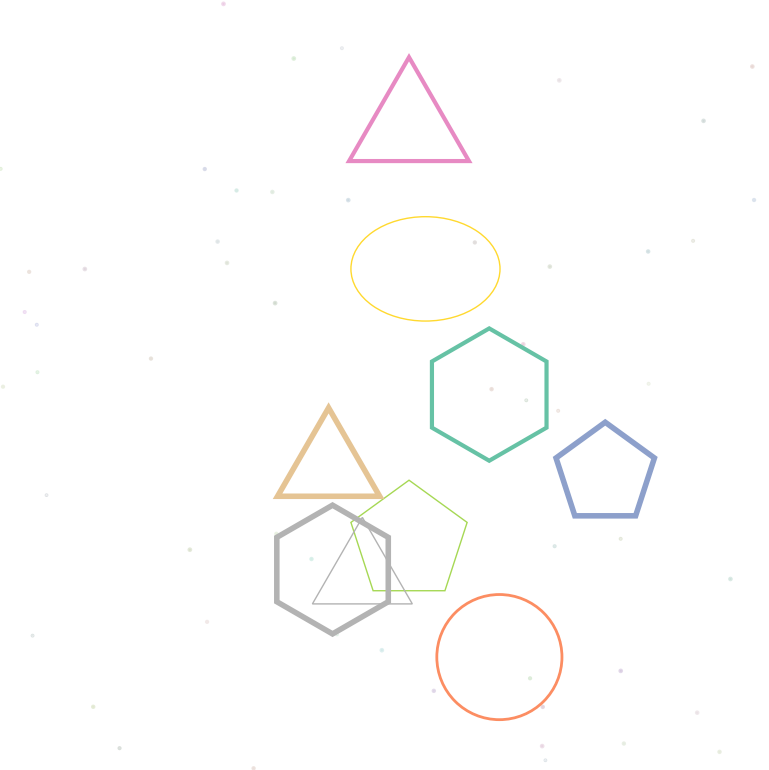[{"shape": "hexagon", "thickness": 1.5, "radius": 0.43, "center": [0.635, 0.488]}, {"shape": "circle", "thickness": 1, "radius": 0.41, "center": [0.649, 0.147]}, {"shape": "pentagon", "thickness": 2, "radius": 0.34, "center": [0.786, 0.384]}, {"shape": "triangle", "thickness": 1.5, "radius": 0.45, "center": [0.531, 0.836]}, {"shape": "pentagon", "thickness": 0.5, "radius": 0.4, "center": [0.531, 0.297]}, {"shape": "oval", "thickness": 0.5, "radius": 0.48, "center": [0.553, 0.651]}, {"shape": "triangle", "thickness": 2, "radius": 0.38, "center": [0.427, 0.394]}, {"shape": "triangle", "thickness": 0.5, "radius": 0.37, "center": [0.471, 0.253]}, {"shape": "hexagon", "thickness": 2, "radius": 0.42, "center": [0.432, 0.26]}]